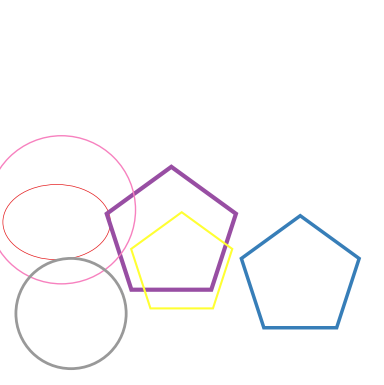[{"shape": "oval", "thickness": 0.5, "radius": 0.7, "center": [0.147, 0.423]}, {"shape": "pentagon", "thickness": 2.5, "radius": 0.8, "center": [0.78, 0.279]}, {"shape": "pentagon", "thickness": 3, "radius": 0.88, "center": [0.445, 0.39]}, {"shape": "pentagon", "thickness": 1.5, "radius": 0.69, "center": [0.472, 0.311]}, {"shape": "circle", "thickness": 1, "radius": 0.96, "center": [0.16, 0.455]}, {"shape": "circle", "thickness": 2, "radius": 0.72, "center": [0.185, 0.186]}]